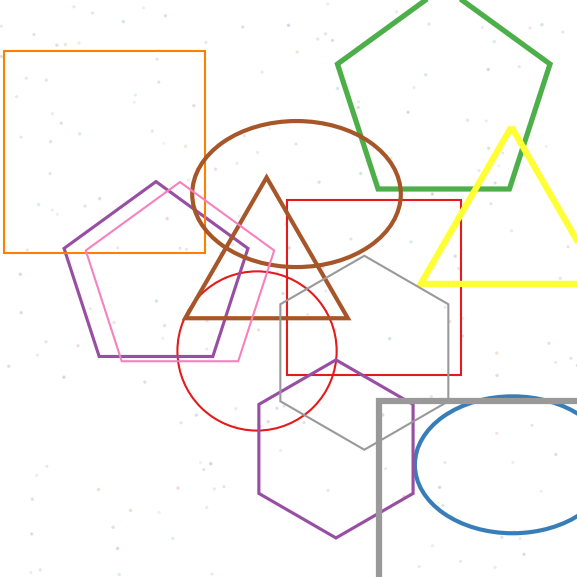[{"shape": "circle", "thickness": 1, "radius": 0.69, "center": [0.445, 0.391]}, {"shape": "square", "thickness": 1, "radius": 0.76, "center": [0.648, 0.501]}, {"shape": "oval", "thickness": 2, "radius": 0.85, "center": [0.888, 0.194]}, {"shape": "pentagon", "thickness": 2.5, "radius": 0.97, "center": [0.768, 0.828]}, {"shape": "hexagon", "thickness": 1.5, "radius": 0.77, "center": [0.582, 0.222]}, {"shape": "pentagon", "thickness": 1.5, "radius": 0.84, "center": [0.27, 0.517]}, {"shape": "square", "thickness": 1, "radius": 0.87, "center": [0.181, 0.736]}, {"shape": "triangle", "thickness": 3, "radius": 0.91, "center": [0.886, 0.598]}, {"shape": "triangle", "thickness": 2, "radius": 0.81, "center": [0.462, 0.529]}, {"shape": "oval", "thickness": 2, "radius": 0.9, "center": [0.513, 0.663]}, {"shape": "pentagon", "thickness": 1, "radius": 0.86, "center": [0.312, 0.512]}, {"shape": "square", "thickness": 3, "radius": 0.87, "center": [0.831, 0.13]}, {"shape": "hexagon", "thickness": 1, "radius": 0.84, "center": [0.631, 0.388]}]